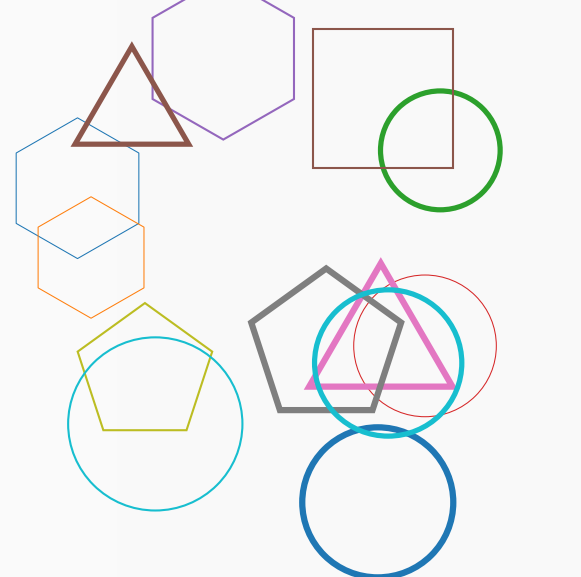[{"shape": "circle", "thickness": 3, "radius": 0.65, "center": [0.65, 0.129]}, {"shape": "hexagon", "thickness": 0.5, "radius": 0.61, "center": [0.133, 0.673]}, {"shape": "hexagon", "thickness": 0.5, "radius": 0.53, "center": [0.157, 0.553]}, {"shape": "circle", "thickness": 2.5, "radius": 0.51, "center": [0.758, 0.739]}, {"shape": "circle", "thickness": 0.5, "radius": 0.61, "center": [0.731, 0.4]}, {"shape": "hexagon", "thickness": 1, "radius": 0.7, "center": [0.384, 0.898]}, {"shape": "triangle", "thickness": 2.5, "radius": 0.56, "center": [0.227, 0.806]}, {"shape": "square", "thickness": 1, "radius": 0.6, "center": [0.658, 0.828]}, {"shape": "triangle", "thickness": 3, "radius": 0.71, "center": [0.655, 0.401]}, {"shape": "pentagon", "thickness": 3, "radius": 0.68, "center": [0.561, 0.399]}, {"shape": "pentagon", "thickness": 1, "radius": 0.61, "center": [0.249, 0.353]}, {"shape": "circle", "thickness": 1, "radius": 0.75, "center": [0.267, 0.265]}, {"shape": "circle", "thickness": 2.5, "radius": 0.63, "center": [0.668, 0.371]}]